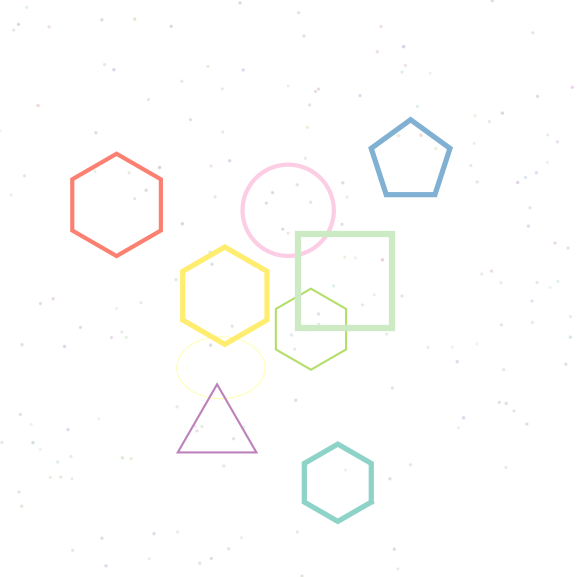[{"shape": "hexagon", "thickness": 2.5, "radius": 0.33, "center": [0.585, 0.163]}, {"shape": "oval", "thickness": 0.5, "radius": 0.38, "center": [0.382, 0.362]}, {"shape": "hexagon", "thickness": 2, "radius": 0.44, "center": [0.202, 0.644]}, {"shape": "pentagon", "thickness": 2.5, "radius": 0.36, "center": [0.711, 0.72]}, {"shape": "hexagon", "thickness": 1, "radius": 0.35, "center": [0.538, 0.429]}, {"shape": "circle", "thickness": 2, "radius": 0.4, "center": [0.499, 0.635]}, {"shape": "triangle", "thickness": 1, "radius": 0.39, "center": [0.376, 0.255]}, {"shape": "square", "thickness": 3, "radius": 0.41, "center": [0.598, 0.513]}, {"shape": "hexagon", "thickness": 2.5, "radius": 0.42, "center": [0.389, 0.487]}]